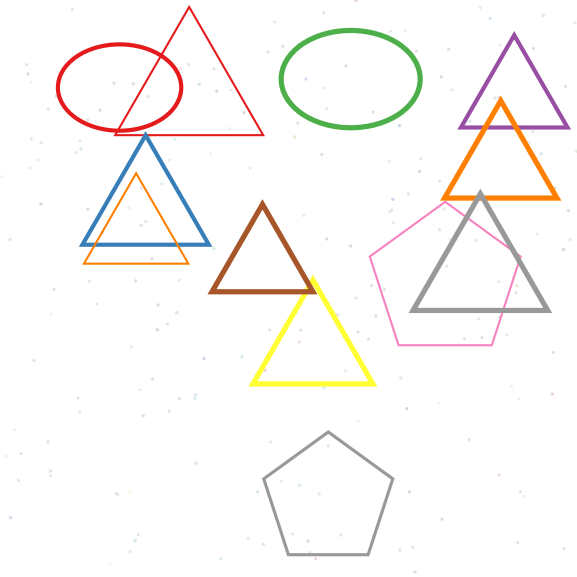[{"shape": "oval", "thickness": 2, "radius": 0.53, "center": [0.207, 0.848]}, {"shape": "triangle", "thickness": 1, "radius": 0.74, "center": [0.328, 0.839]}, {"shape": "triangle", "thickness": 2, "radius": 0.63, "center": [0.252, 0.639]}, {"shape": "oval", "thickness": 2.5, "radius": 0.6, "center": [0.607, 0.862]}, {"shape": "triangle", "thickness": 2, "radius": 0.53, "center": [0.89, 0.832]}, {"shape": "triangle", "thickness": 2.5, "radius": 0.56, "center": [0.867, 0.712]}, {"shape": "triangle", "thickness": 1, "radius": 0.52, "center": [0.236, 0.595]}, {"shape": "triangle", "thickness": 2.5, "radius": 0.6, "center": [0.542, 0.394]}, {"shape": "triangle", "thickness": 2.5, "radius": 0.5, "center": [0.455, 0.544]}, {"shape": "pentagon", "thickness": 1, "radius": 0.69, "center": [0.771, 0.512]}, {"shape": "triangle", "thickness": 2.5, "radius": 0.67, "center": [0.832, 0.529]}, {"shape": "pentagon", "thickness": 1.5, "radius": 0.59, "center": [0.568, 0.134]}]